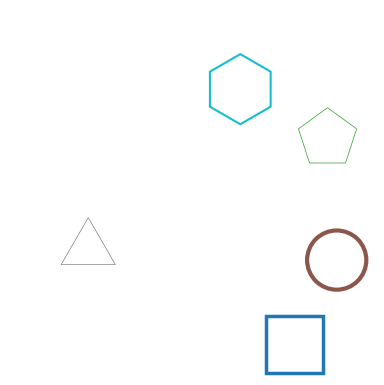[{"shape": "square", "thickness": 2.5, "radius": 0.37, "center": [0.766, 0.105]}, {"shape": "pentagon", "thickness": 0.5, "radius": 0.4, "center": [0.851, 0.641]}, {"shape": "circle", "thickness": 3, "radius": 0.38, "center": [0.875, 0.324]}, {"shape": "triangle", "thickness": 0.5, "radius": 0.41, "center": [0.229, 0.353]}, {"shape": "hexagon", "thickness": 1.5, "radius": 0.46, "center": [0.624, 0.768]}]